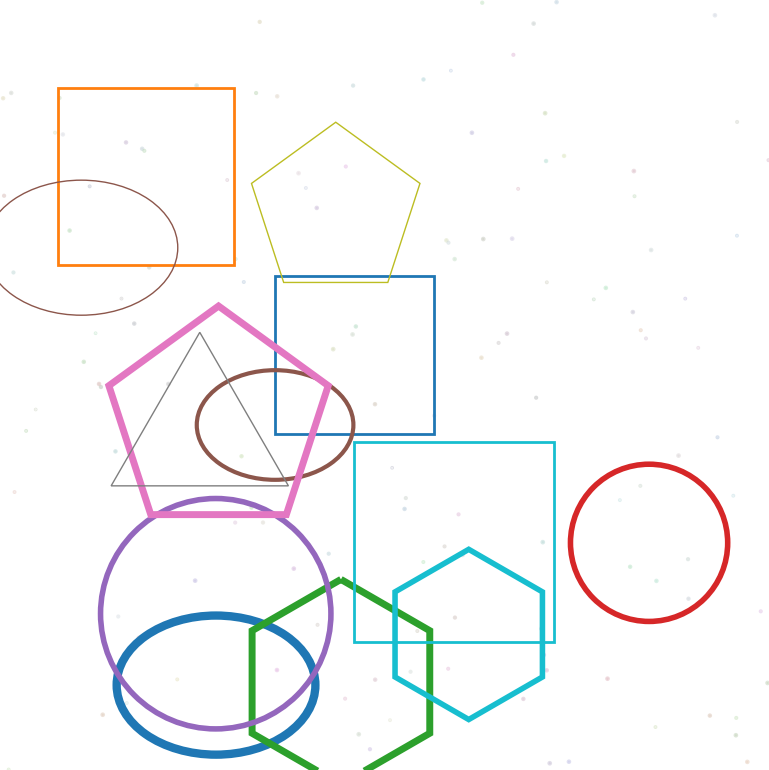[{"shape": "square", "thickness": 1, "radius": 0.52, "center": [0.46, 0.539]}, {"shape": "oval", "thickness": 3, "radius": 0.65, "center": [0.281, 0.11]}, {"shape": "square", "thickness": 1, "radius": 0.57, "center": [0.19, 0.771]}, {"shape": "hexagon", "thickness": 2.5, "radius": 0.67, "center": [0.443, 0.114]}, {"shape": "circle", "thickness": 2, "radius": 0.51, "center": [0.843, 0.295]}, {"shape": "circle", "thickness": 2, "radius": 0.75, "center": [0.28, 0.203]}, {"shape": "oval", "thickness": 0.5, "radius": 0.63, "center": [0.106, 0.678]}, {"shape": "oval", "thickness": 1.5, "radius": 0.51, "center": [0.357, 0.448]}, {"shape": "pentagon", "thickness": 2.5, "radius": 0.75, "center": [0.284, 0.453]}, {"shape": "triangle", "thickness": 0.5, "radius": 0.66, "center": [0.259, 0.435]}, {"shape": "pentagon", "thickness": 0.5, "radius": 0.58, "center": [0.436, 0.726]}, {"shape": "hexagon", "thickness": 2, "radius": 0.55, "center": [0.609, 0.176]}, {"shape": "square", "thickness": 1, "radius": 0.65, "center": [0.589, 0.296]}]